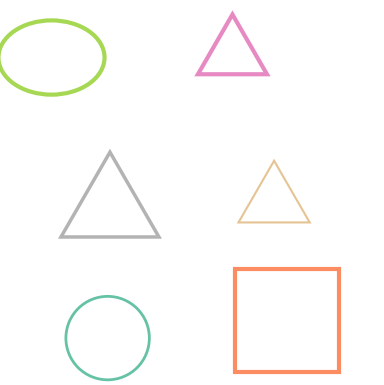[{"shape": "circle", "thickness": 2, "radius": 0.54, "center": [0.28, 0.122]}, {"shape": "square", "thickness": 3, "radius": 0.67, "center": [0.745, 0.167]}, {"shape": "triangle", "thickness": 3, "radius": 0.52, "center": [0.604, 0.859]}, {"shape": "oval", "thickness": 3, "radius": 0.69, "center": [0.134, 0.851]}, {"shape": "triangle", "thickness": 1.5, "radius": 0.53, "center": [0.712, 0.476]}, {"shape": "triangle", "thickness": 2.5, "radius": 0.73, "center": [0.286, 0.458]}]